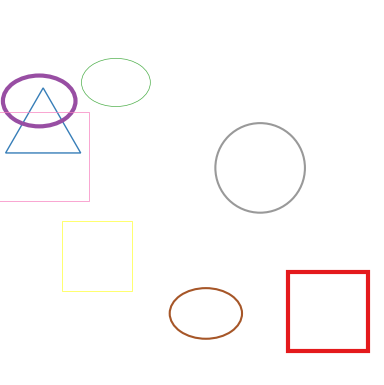[{"shape": "square", "thickness": 3, "radius": 0.51, "center": [0.852, 0.19]}, {"shape": "triangle", "thickness": 1, "radius": 0.56, "center": [0.112, 0.659]}, {"shape": "oval", "thickness": 0.5, "radius": 0.45, "center": [0.301, 0.786]}, {"shape": "oval", "thickness": 3, "radius": 0.47, "center": [0.102, 0.738]}, {"shape": "square", "thickness": 0.5, "radius": 0.46, "center": [0.252, 0.334]}, {"shape": "oval", "thickness": 1.5, "radius": 0.47, "center": [0.535, 0.186]}, {"shape": "square", "thickness": 0.5, "radius": 0.58, "center": [0.114, 0.593]}, {"shape": "circle", "thickness": 1.5, "radius": 0.58, "center": [0.676, 0.564]}]